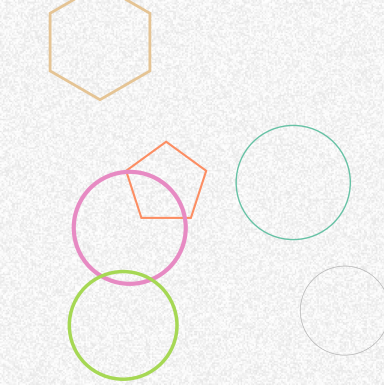[{"shape": "circle", "thickness": 1, "radius": 0.74, "center": [0.762, 0.526]}, {"shape": "pentagon", "thickness": 1.5, "radius": 0.55, "center": [0.432, 0.523]}, {"shape": "circle", "thickness": 3, "radius": 0.73, "center": [0.337, 0.408]}, {"shape": "circle", "thickness": 2.5, "radius": 0.7, "center": [0.32, 0.155]}, {"shape": "hexagon", "thickness": 2, "radius": 0.75, "center": [0.26, 0.891]}, {"shape": "circle", "thickness": 0.5, "radius": 0.58, "center": [0.896, 0.193]}]